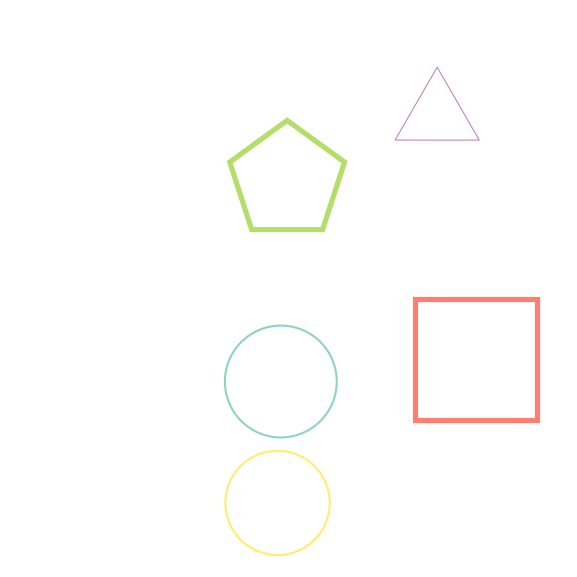[{"shape": "circle", "thickness": 1, "radius": 0.48, "center": [0.486, 0.339]}, {"shape": "square", "thickness": 2.5, "radius": 0.53, "center": [0.824, 0.377]}, {"shape": "pentagon", "thickness": 2.5, "radius": 0.52, "center": [0.497, 0.686]}, {"shape": "triangle", "thickness": 0.5, "radius": 0.42, "center": [0.757, 0.799]}, {"shape": "circle", "thickness": 1, "radius": 0.45, "center": [0.481, 0.128]}]